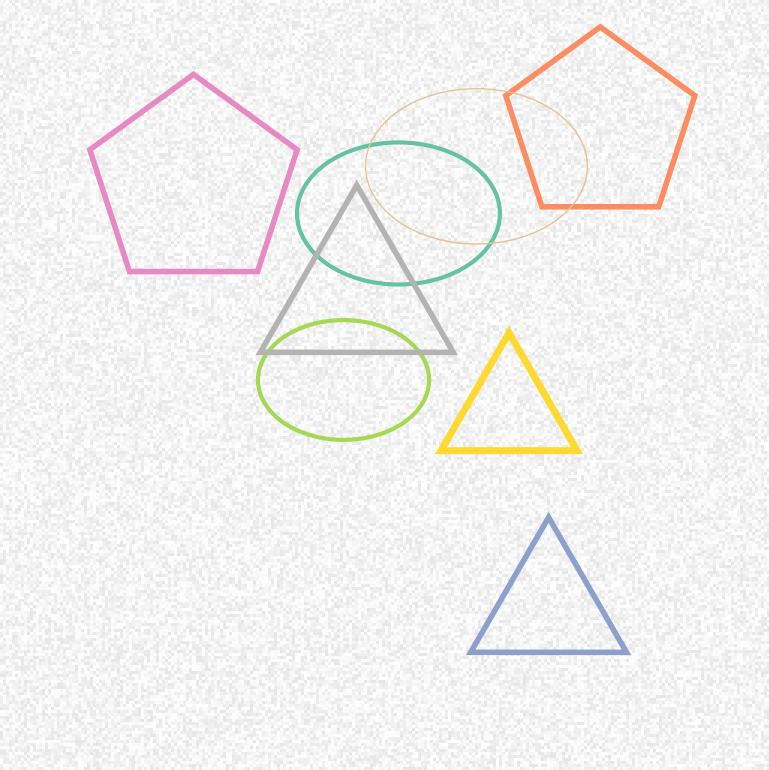[{"shape": "oval", "thickness": 1.5, "radius": 0.66, "center": [0.517, 0.723]}, {"shape": "pentagon", "thickness": 2, "radius": 0.65, "center": [0.78, 0.836]}, {"shape": "triangle", "thickness": 2, "radius": 0.58, "center": [0.712, 0.211]}, {"shape": "pentagon", "thickness": 2, "radius": 0.71, "center": [0.251, 0.762]}, {"shape": "oval", "thickness": 1.5, "radius": 0.56, "center": [0.446, 0.507]}, {"shape": "triangle", "thickness": 2.5, "radius": 0.51, "center": [0.661, 0.466]}, {"shape": "oval", "thickness": 0.5, "radius": 0.72, "center": [0.619, 0.784]}, {"shape": "triangle", "thickness": 2, "radius": 0.72, "center": [0.463, 0.615]}]